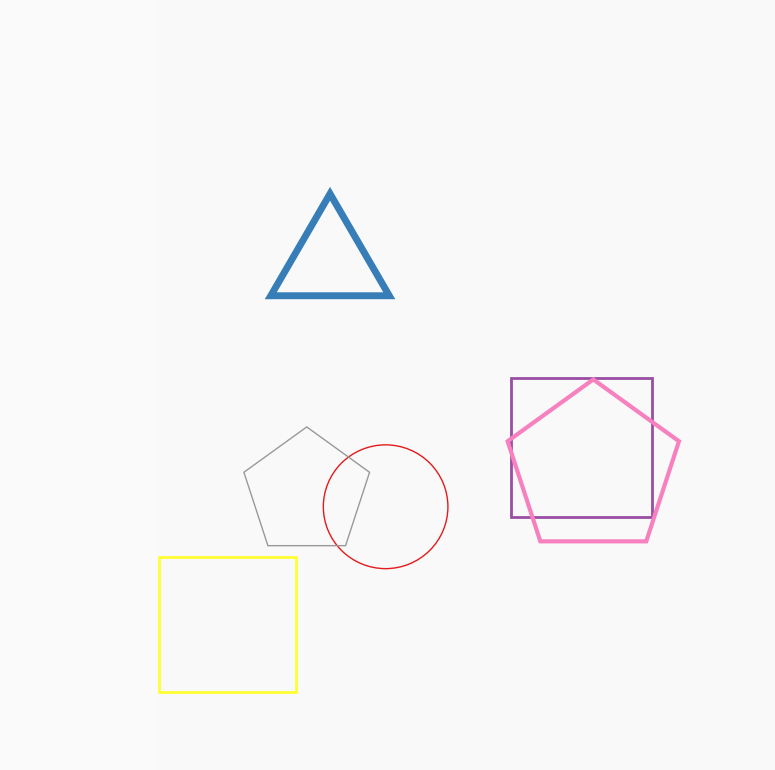[{"shape": "circle", "thickness": 0.5, "radius": 0.4, "center": [0.498, 0.342]}, {"shape": "triangle", "thickness": 2.5, "radius": 0.44, "center": [0.426, 0.66]}, {"shape": "square", "thickness": 1, "radius": 0.45, "center": [0.75, 0.419]}, {"shape": "square", "thickness": 1, "radius": 0.44, "center": [0.294, 0.189]}, {"shape": "pentagon", "thickness": 1.5, "radius": 0.58, "center": [0.766, 0.391]}, {"shape": "pentagon", "thickness": 0.5, "radius": 0.43, "center": [0.396, 0.36]}]